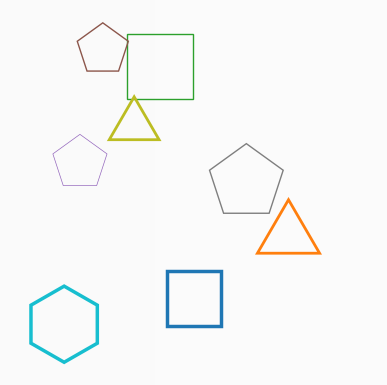[{"shape": "square", "thickness": 2.5, "radius": 0.35, "center": [0.501, 0.225]}, {"shape": "triangle", "thickness": 2, "radius": 0.46, "center": [0.745, 0.389]}, {"shape": "square", "thickness": 1, "radius": 0.42, "center": [0.412, 0.827]}, {"shape": "pentagon", "thickness": 0.5, "radius": 0.37, "center": [0.206, 0.578]}, {"shape": "pentagon", "thickness": 1, "radius": 0.35, "center": [0.265, 0.871]}, {"shape": "pentagon", "thickness": 1, "radius": 0.5, "center": [0.636, 0.527]}, {"shape": "triangle", "thickness": 2, "radius": 0.37, "center": [0.346, 0.674]}, {"shape": "hexagon", "thickness": 2.5, "radius": 0.49, "center": [0.166, 0.158]}]